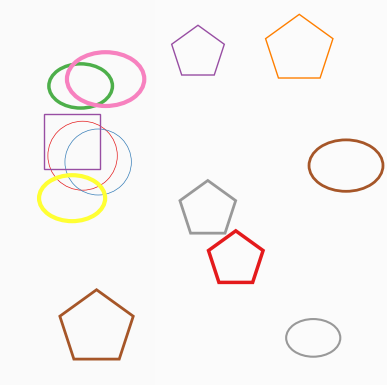[{"shape": "pentagon", "thickness": 2.5, "radius": 0.37, "center": [0.608, 0.326]}, {"shape": "circle", "thickness": 0.5, "radius": 0.45, "center": [0.213, 0.596]}, {"shape": "circle", "thickness": 0.5, "radius": 0.43, "center": [0.253, 0.579]}, {"shape": "oval", "thickness": 2.5, "radius": 0.41, "center": [0.208, 0.777]}, {"shape": "square", "thickness": 1, "radius": 0.36, "center": [0.186, 0.632]}, {"shape": "pentagon", "thickness": 1, "radius": 0.36, "center": [0.511, 0.863]}, {"shape": "pentagon", "thickness": 1, "radius": 0.46, "center": [0.772, 0.871]}, {"shape": "oval", "thickness": 3, "radius": 0.43, "center": [0.186, 0.485]}, {"shape": "oval", "thickness": 2, "radius": 0.48, "center": [0.893, 0.57]}, {"shape": "pentagon", "thickness": 2, "radius": 0.5, "center": [0.249, 0.148]}, {"shape": "oval", "thickness": 3, "radius": 0.5, "center": [0.273, 0.795]}, {"shape": "pentagon", "thickness": 2, "radius": 0.38, "center": [0.536, 0.456]}, {"shape": "oval", "thickness": 1.5, "radius": 0.35, "center": [0.808, 0.122]}]